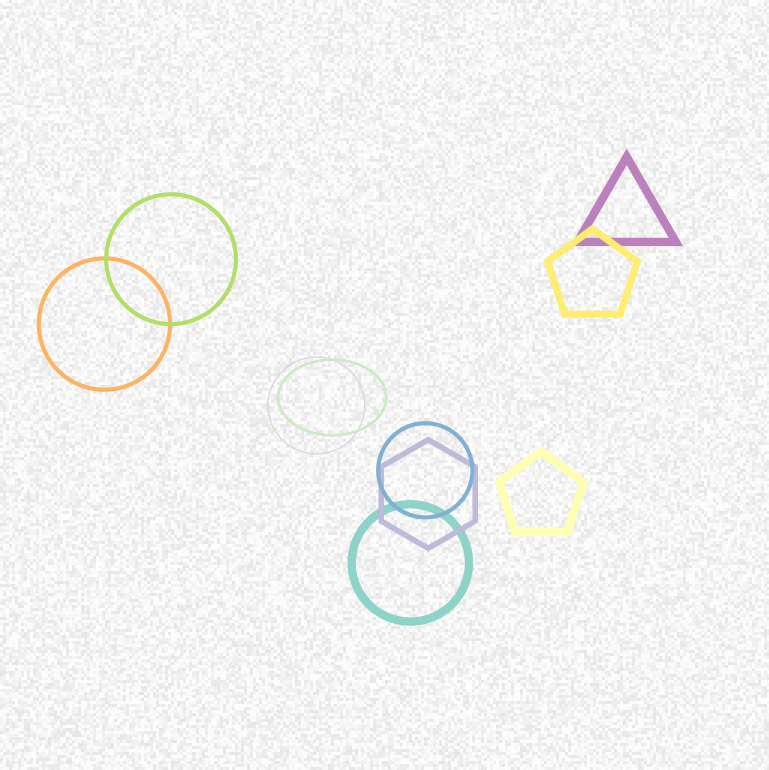[{"shape": "circle", "thickness": 3, "radius": 0.38, "center": [0.533, 0.269]}, {"shape": "pentagon", "thickness": 3, "radius": 0.29, "center": [0.703, 0.356]}, {"shape": "hexagon", "thickness": 2, "radius": 0.35, "center": [0.556, 0.358]}, {"shape": "circle", "thickness": 1.5, "radius": 0.31, "center": [0.552, 0.389]}, {"shape": "circle", "thickness": 1.5, "radius": 0.43, "center": [0.136, 0.579]}, {"shape": "circle", "thickness": 1.5, "radius": 0.42, "center": [0.222, 0.663]}, {"shape": "circle", "thickness": 0.5, "radius": 0.31, "center": [0.411, 0.473]}, {"shape": "triangle", "thickness": 3, "radius": 0.37, "center": [0.814, 0.723]}, {"shape": "oval", "thickness": 1, "radius": 0.35, "center": [0.431, 0.484]}, {"shape": "pentagon", "thickness": 2.5, "radius": 0.31, "center": [0.769, 0.642]}]